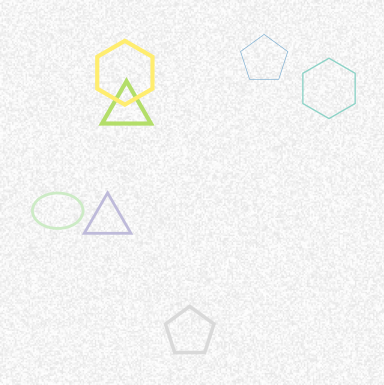[{"shape": "hexagon", "thickness": 1, "radius": 0.39, "center": [0.855, 0.77]}, {"shape": "triangle", "thickness": 2, "radius": 0.35, "center": [0.279, 0.429]}, {"shape": "pentagon", "thickness": 0.5, "radius": 0.32, "center": [0.686, 0.846]}, {"shape": "triangle", "thickness": 3, "radius": 0.37, "center": [0.329, 0.716]}, {"shape": "pentagon", "thickness": 2.5, "radius": 0.33, "center": [0.493, 0.138]}, {"shape": "oval", "thickness": 2, "radius": 0.33, "center": [0.15, 0.453]}, {"shape": "hexagon", "thickness": 3, "radius": 0.41, "center": [0.324, 0.811]}]